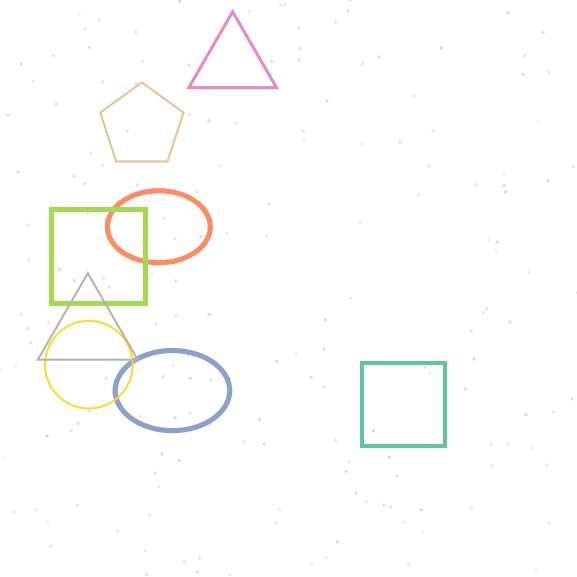[{"shape": "square", "thickness": 2, "radius": 0.36, "center": [0.699, 0.298]}, {"shape": "oval", "thickness": 2.5, "radius": 0.45, "center": [0.275, 0.606]}, {"shape": "oval", "thickness": 2.5, "radius": 0.5, "center": [0.299, 0.323]}, {"shape": "triangle", "thickness": 1.5, "radius": 0.44, "center": [0.403, 0.891]}, {"shape": "square", "thickness": 2.5, "radius": 0.41, "center": [0.169, 0.556]}, {"shape": "circle", "thickness": 1, "radius": 0.38, "center": [0.154, 0.368]}, {"shape": "pentagon", "thickness": 1, "radius": 0.38, "center": [0.246, 0.781]}, {"shape": "triangle", "thickness": 1, "radius": 0.5, "center": [0.152, 0.426]}]